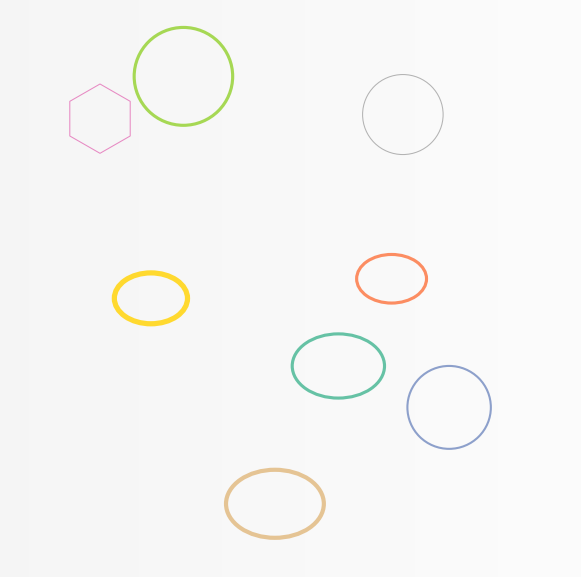[{"shape": "oval", "thickness": 1.5, "radius": 0.4, "center": [0.582, 0.365]}, {"shape": "oval", "thickness": 1.5, "radius": 0.3, "center": [0.674, 0.516]}, {"shape": "circle", "thickness": 1, "radius": 0.36, "center": [0.773, 0.294]}, {"shape": "hexagon", "thickness": 0.5, "radius": 0.3, "center": [0.172, 0.794]}, {"shape": "circle", "thickness": 1.5, "radius": 0.42, "center": [0.316, 0.867]}, {"shape": "oval", "thickness": 2.5, "radius": 0.31, "center": [0.26, 0.483]}, {"shape": "oval", "thickness": 2, "radius": 0.42, "center": [0.473, 0.127]}, {"shape": "circle", "thickness": 0.5, "radius": 0.35, "center": [0.693, 0.801]}]